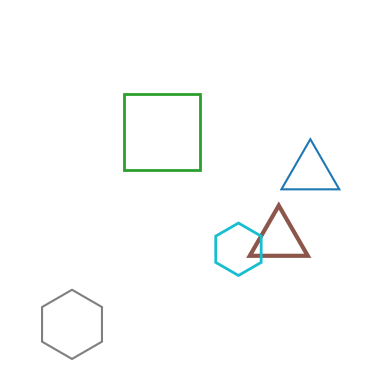[{"shape": "triangle", "thickness": 1.5, "radius": 0.43, "center": [0.806, 0.552]}, {"shape": "square", "thickness": 2, "radius": 0.5, "center": [0.421, 0.658]}, {"shape": "triangle", "thickness": 3, "radius": 0.43, "center": [0.724, 0.379]}, {"shape": "hexagon", "thickness": 1.5, "radius": 0.45, "center": [0.187, 0.158]}, {"shape": "hexagon", "thickness": 2, "radius": 0.34, "center": [0.619, 0.353]}]